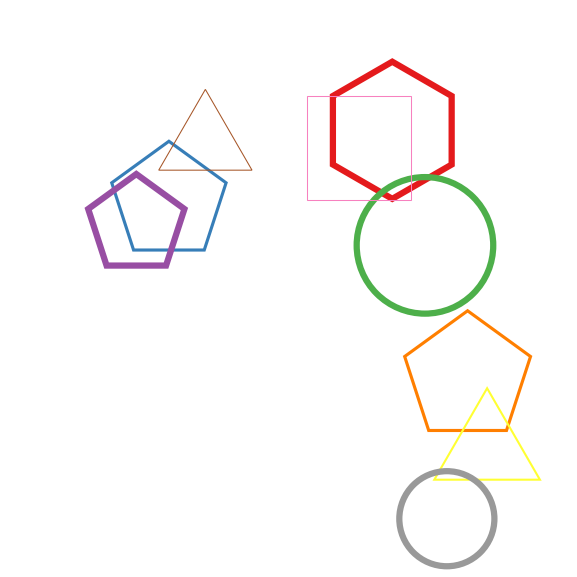[{"shape": "hexagon", "thickness": 3, "radius": 0.59, "center": [0.679, 0.774]}, {"shape": "pentagon", "thickness": 1.5, "radius": 0.52, "center": [0.292, 0.65]}, {"shape": "circle", "thickness": 3, "radius": 0.59, "center": [0.736, 0.574]}, {"shape": "pentagon", "thickness": 3, "radius": 0.44, "center": [0.236, 0.61]}, {"shape": "pentagon", "thickness": 1.5, "radius": 0.57, "center": [0.81, 0.346]}, {"shape": "triangle", "thickness": 1, "radius": 0.53, "center": [0.843, 0.221]}, {"shape": "triangle", "thickness": 0.5, "radius": 0.47, "center": [0.356, 0.751]}, {"shape": "square", "thickness": 0.5, "radius": 0.45, "center": [0.621, 0.744]}, {"shape": "circle", "thickness": 3, "radius": 0.41, "center": [0.774, 0.101]}]